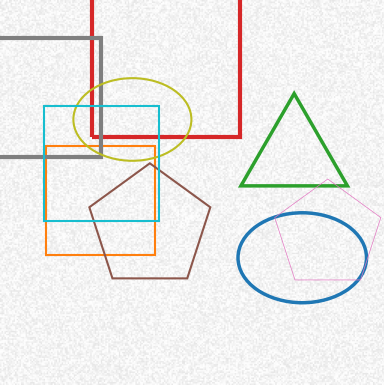[{"shape": "oval", "thickness": 2.5, "radius": 0.83, "center": [0.785, 0.331]}, {"shape": "square", "thickness": 1.5, "radius": 0.71, "center": [0.261, 0.479]}, {"shape": "triangle", "thickness": 2.5, "radius": 0.8, "center": [0.764, 0.597]}, {"shape": "square", "thickness": 3, "radius": 0.96, "center": [0.431, 0.838]}, {"shape": "pentagon", "thickness": 1.5, "radius": 0.83, "center": [0.389, 0.411]}, {"shape": "pentagon", "thickness": 0.5, "radius": 0.72, "center": [0.851, 0.39]}, {"shape": "square", "thickness": 3, "radius": 0.77, "center": [0.109, 0.747]}, {"shape": "oval", "thickness": 1.5, "radius": 0.77, "center": [0.344, 0.69]}, {"shape": "square", "thickness": 1.5, "radius": 0.75, "center": [0.264, 0.576]}]